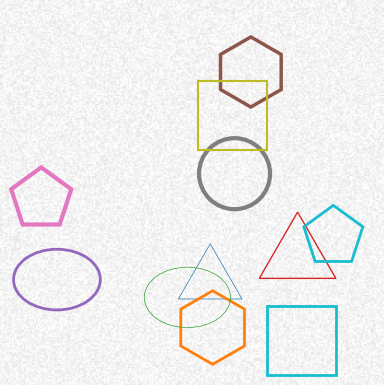[{"shape": "triangle", "thickness": 0.5, "radius": 0.48, "center": [0.546, 0.271]}, {"shape": "hexagon", "thickness": 2, "radius": 0.48, "center": [0.552, 0.149]}, {"shape": "oval", "thickness": 0.5, "radius": 0.56, "center": [0.487, 0.228]}, {"shape": "triangle", "thickness": 1, "radius": 0.57, "center": [0.773, 0.334]}, {"shape": "oval", "thickness": 2, "radius": 0.56, "center": [0.148, 0.274]}, {"shape": "hexagon", "thickness": 2.5, "radius": 0.46, "center": [0.652, 0.813]}, {"shape": "pentagon", "thickness": 3, "radius": 0.41, "center": [0.107, 0.483]}, {"shape": "circle", "thickness": 3, "radius": 0.46, "center": [0.609, 0.549]}, {"shape": "square", "thickness": 1.5, "radius": 0.45, "center": [0.604, 0.7]}, {"shape": "pentagon", "thickness": 2, "radius": 0.4, "center": [0.866, 0.386]}, {"shape": "square", "thickness": 2, "radius": 0.45, "center": [0.783, 0.115]}]